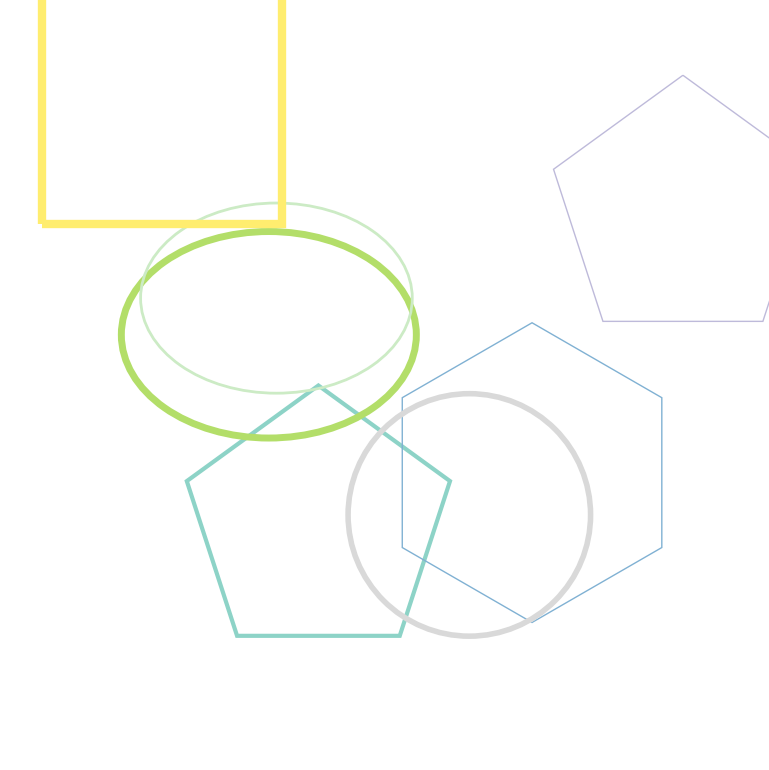[{"shape": "pentagon", "thickness": 1.5, "radius": 0.9, "center": [0.414, 0.32]}, {"shape": "pentagon", "thickness": 0.5, "radius": 0.88, "center": [0.887, 0.726]}, {"shape": "hexagon", "thickness": 0.5, "radius": 0.97, "center": [0.691, 0.386]}, {"shape": "oval", "thickness": 2.5, "radius": 0.96, "center": [0.349, 0.565]}, {"shape": "circle", "thickness": 2, "radius": 0.79, "center": [0.61, 0.331]}, {"shape": "oval", "thickness": 1, "radius": 0.88, "center": [0.359, 0.613]}, {"shape": "square", "thickness": 3, "radius": 0.78, "center": [0.211, 0.865]}]